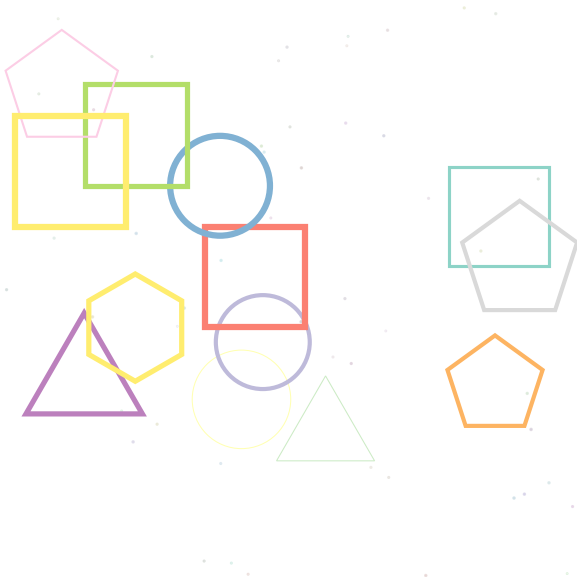[{"shape": "square", "thickness": 1.5, "radius": 0.43, "center": [0.864, 0.624]}, {"shape": "circle", "thickness": 0.5, "radius": 0.43, "center": [0.418, 0.308]}, {"shape": "circle", "thickness": 2, "radius": 0.41, "center": [0.455, 0.407]}, {"shape": "square", "thickness": 3, "radius": 0.43, "center": [0.442, 0.519]}, {"shape": "circle", "thickness": 3, "radius": 0.43, "center": [0.381, 0.677]}, {"shape": "pentagon", "thickness": 2, "radius": 0.43, "center": [0.857, 0.332]}, {"shape": "square", "thickness": 2.5, "radius": 0.44, "center": [0.235, 0.766]}, {"shape": "pentagon", "thickness": 1, "radius": 0.51, "center": [0.107, 0.845]}, {"shape": "pentagon", "thickness": 2, "radius": 0.52, "center": [0.9, 0.547]}, {"shape": "triangle", "thickness": 2.5, "radius": 0.58, "center": [0.146, 0.341]}, {"shape": "triangle", "thickness": 0.5, "radius": 0.49, "center": [0.564, 0.25]}, {"shape": "hexagon", "thickness": 2.5, "radius": 0.46, "center": [0.234, 0.432]}, {"shape": "square", "thickness": 3, "radius": 0.48, "center": [0.122, 0.702]}]